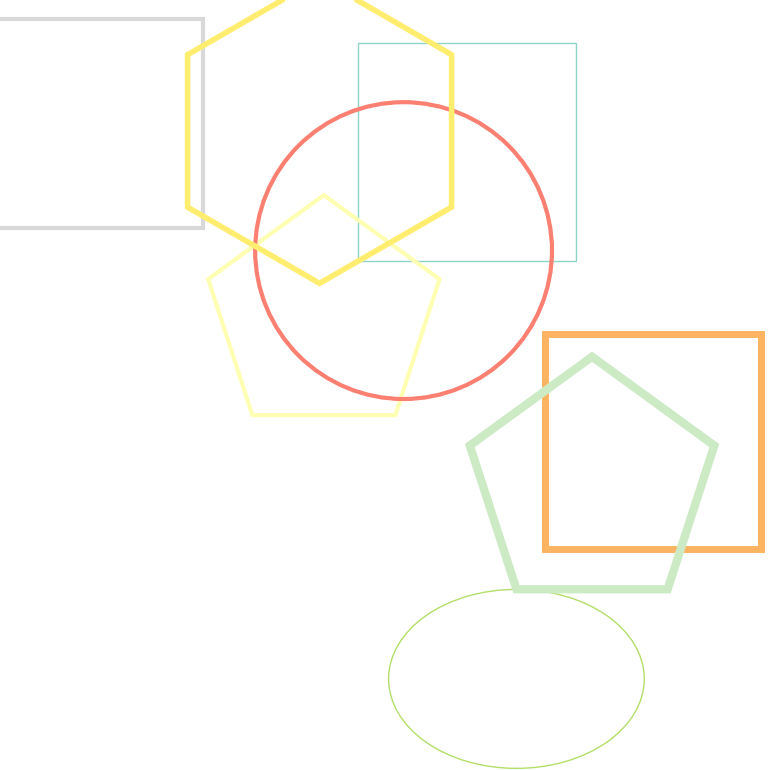[{"shape": "square", "thickness": 0.5, "radius": 0.71, "center": [0.606, 0.802]}, {"shape": "pentagon", "thickness": 1.5, "radius": 0.79, "center": [0.421, 0.589]}, {"shape": "circle", "thickness": 1.5, "radius": 0.96, "center": [0.524, 0.675]}, {"shape": "square", "thickness": 2.5, "radius": 0.7, "center": [0.848, 0.426]}, {"shape": "oval", "thickness": 0.5, "radius": 0.83, "center": [0.671, 0.118]}, {"shape": "square", "thickness": 1.5, "radius": 0.68, "center": [0.127, 0.84]}, {"shape": "pentagon", "thickness": 3, "radius": 0.83, "center": [0.769, 0.37]}, {"shape": "hexagon", "thickness": 2, "radius": 0.99, "center": [0.415, 0.83]}]